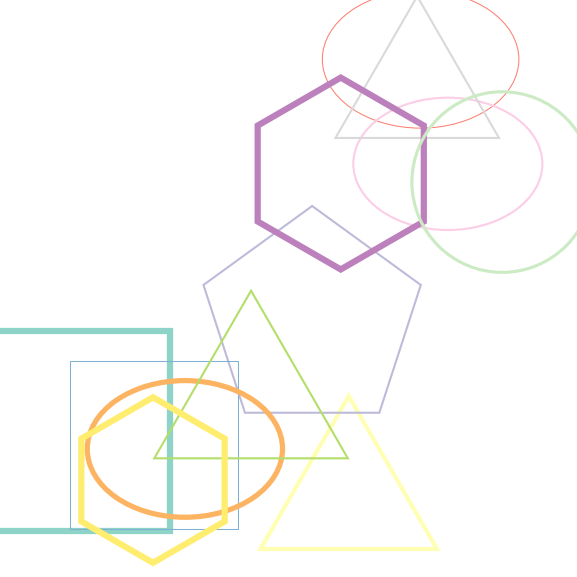[{"shape": "square", "thickness": 3, "radius": 0.87, "center": [0.121, 0.253]}, {"shape": "triangle", "thickness": 2, "radius": 0.88, "center": [0.604, 0.137]}, {"shape": "pentagon", "thickness": 1, "radius": 0.99, "center": [0.541, 0.445]}, {"shape": "oval", "thickness": 0.5, "radius": 0.85, "center": [0.728, 0.896]}, {"shape": "square", "thickness": 0.5, "radius": 0.73, "center": [0.266, 0.229]}, {"shape": "oval", "thickness": 2.5, "radius": 0.85, "center": [0.32, 0.222]}, {"shape": "triangle", "thickness": 1, "radius": 0.97, "center": [0.435, 0.302]}, {"shape": "oval", "thickness": 1, "radius": 0.82, "center": [0.775, 0.715]}, {"shape": "triangle", "thickness": 1, "radius": 0.82, "center": [0.722, 0.842]}, {"shape": "hexagon", "thickness": 3, "radius": 0.83, "center": [0.59, 0.699]}, {"shape": "circle", "thickness": 1.5, "radius": 0.78, "center": [0.87, 0.684]}, {"shape": "hexagon", "thickness": 3, "radius": 0.72, "center": [0.265, 0.168]}]